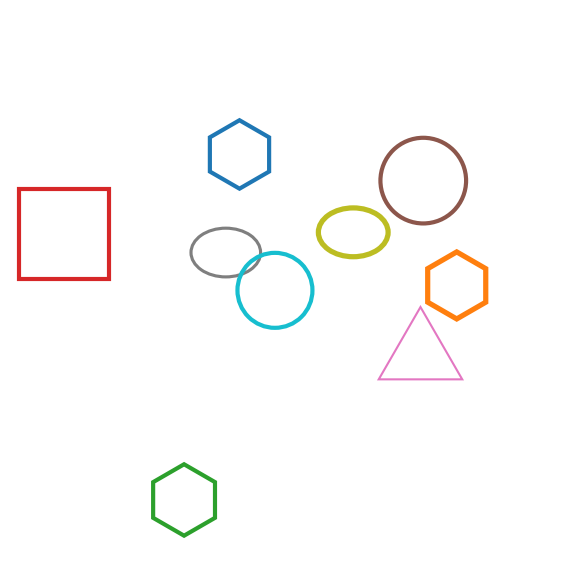[{"shape": "hexagon", "thickness": 2, "radius": 0.3, "center": [0.415, 0.732]}, {"shape": "hexagon", "thickness": 2.5, "radius": 0.29, "center": [0.791, 0.505]}, {"shape": "hexagon", "thickness": 2, "radius": 0.31, "center": [0.319, 0.133]}, {"shape": "square", "thickness": 2, "radius": 0.39, "center": [0.111, 0.594]}, {"shape": "circle", "thickness": 2, "radius": 0.37, "center": [0.733, 0.686]}, {"shape": "triangle", "thickness": 1, "radius": 0.42, "center": [0.728, 0.384]}, {"shape": "oval", "thickness": 1.5, "radius": 0.3, "center": [0.391, 0.562]}, {"shape": "oval", "thickness": 2.5, "radius": 0.3, "center": [0.612, 0.597]}, {"shape": "circle", "thickness": 2, "radius": 0.32, "center": [0.476, 0.496]}]